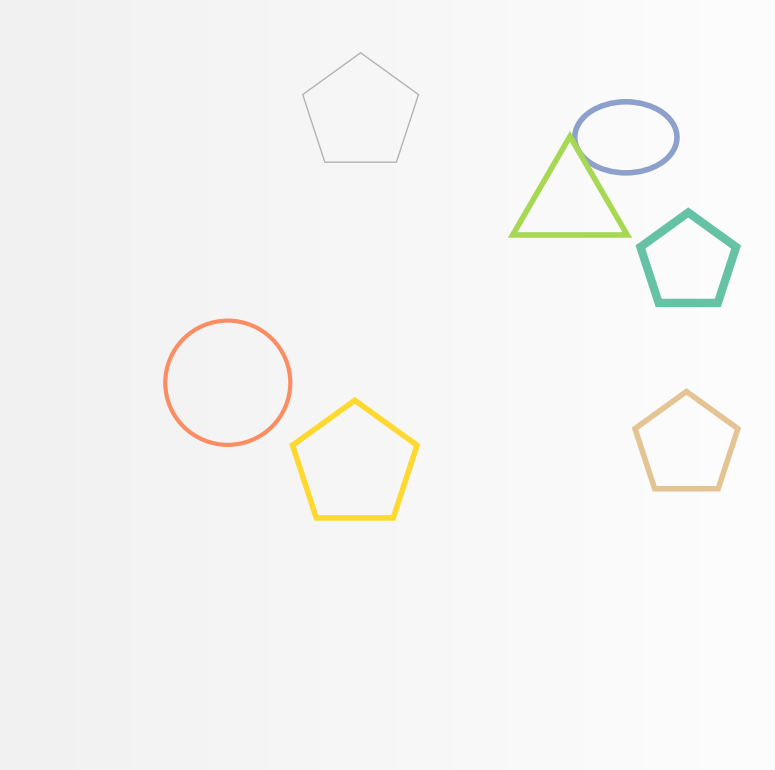[{"shape": "pentagon", "thickness": 3, "radius": 0.32, "center": [0.888, 0.659]}, {"shape": "circle", "thickness": 1.5, "radius": 0.4, "center": [0.294, 0.503]}, {"shape": "oval", "thickness": 2, "radius": 0.33, "center": [0.808, 0.822]}, {"shape": "triangle", "thickness": 2, "radius": 0.43, "center": [0.735, 0.738]}, {"shape": "pentagon", "thickness": 2, "radius": 0.42, "center": [0.458, 0.396]}, {"shape": "pentagon", "thickness": 2, "radius": 0.35, "center": [0.886, 0.422]}, {"shape": "pentagon", "thickness": 0.5, "radius": 0.39, "center": [0.465, 0.853]}]